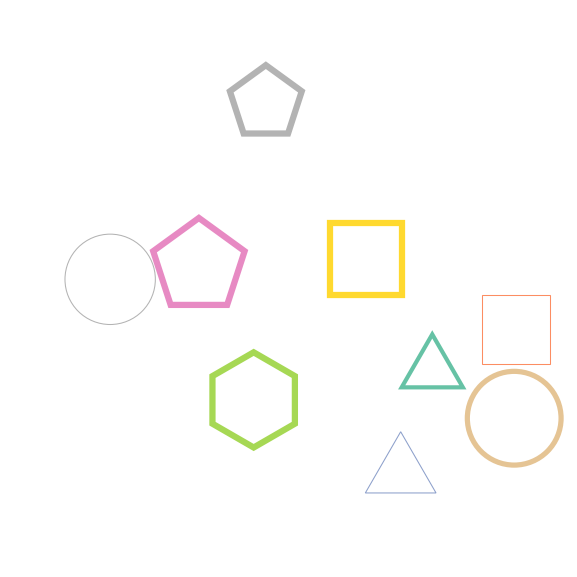[{"shape": "triangle", "thickness": 2, "radius": 0.31, "center": [0.749, 0.359]}, {"shape": "square", "thickness": 0.5, "radius": 0.3, "center": [0.894, 0.428]}, {"shape": "triangle", "thickness": 0.5, "radius": 0.35, "center": [0.694, 0.181]}, {"shape": "pentagon", "thickness": 3, "radius": 0.42, "center": [0.344, 0.538]}, {"shape": "hexagon", "thickness": 3, "radius": 0.41, "center": [0.439, 0.307]}, {"shape": "square", "thickness": 3, "radius": 0.31, "center": [0.634, 0.55]}, {"shape": "circle", "thickness": 2.5, "radius": 0.41, "center": [0.89, 0.275]}, {"shape": "pentagon", "thickness": 3, "radius": 0.33, "center": [0.46, 0.821]}, {"shape": "circle", "thickness": 0.5, "radius": 0.39, "center": [0.191, 0.515]}]